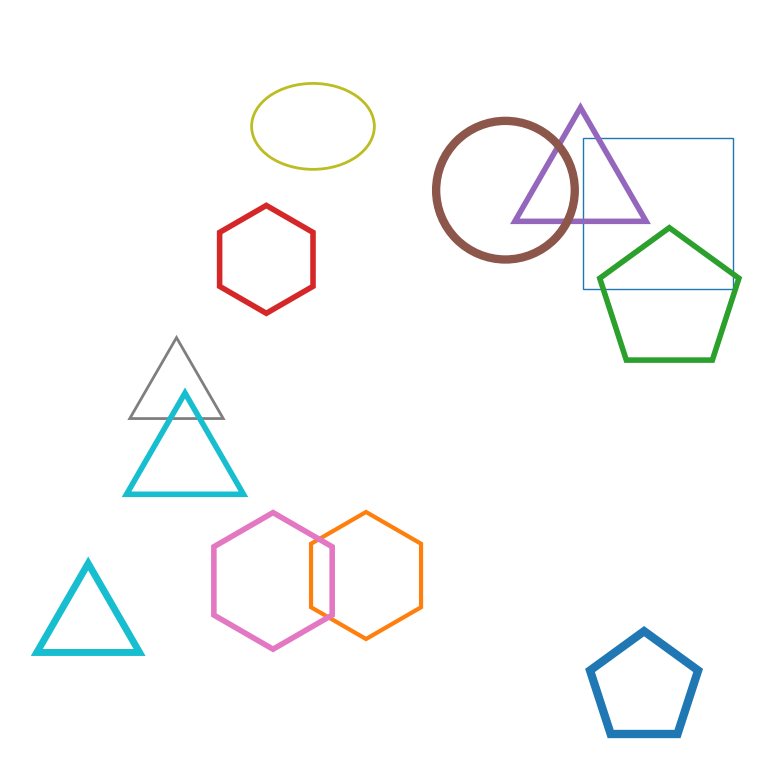[{"shape": "square", "thickness": 0.5, "radius": 0.49, "center": [0.854, 0.723]}, {"shape": "pentagon", "thickness": 3, "radius": 0.37, "center": [0.836, 0.106]}, {"shape": "hexagon", "thickness": 1.5, "radius": 0.41, "center": [0.475, 0.253]}, {"shape": "pentagon", "thickness": 2, "radius": 0.48, "center": [0.869, 0.609]}, {"shape": "hexagon", "thickness": 2, "radius": 0.35, "center": [0.346, 0.663]}, {"shape": "triangle", "thickness": 2, "radius": 0.49, "center": [0.754, 0.762]}, {"shape": "circle", "thickness": 3, "radius": 0.45, "center": [0.656, 0.753]}, {"shape": "hexagon", "thickness": 2, "radius": 0.44, "center": [0.355, 0.246]}, {"shape": "triangle", "thickness": 1, "radius": 0.35, "center": [0.229, 0.491]}, {"shape": "oval", "thickness": 1, "radius": 0.4, "center": [0.406, 0.836]}, {"shape": "triangle", "thickness": 2, "radius": 0.44, "center": [0.24, 0.402]}, {"shape": "triangle", "thickness": 2.5, "radius": 0.39, "center": [0.115, 0.191]}]